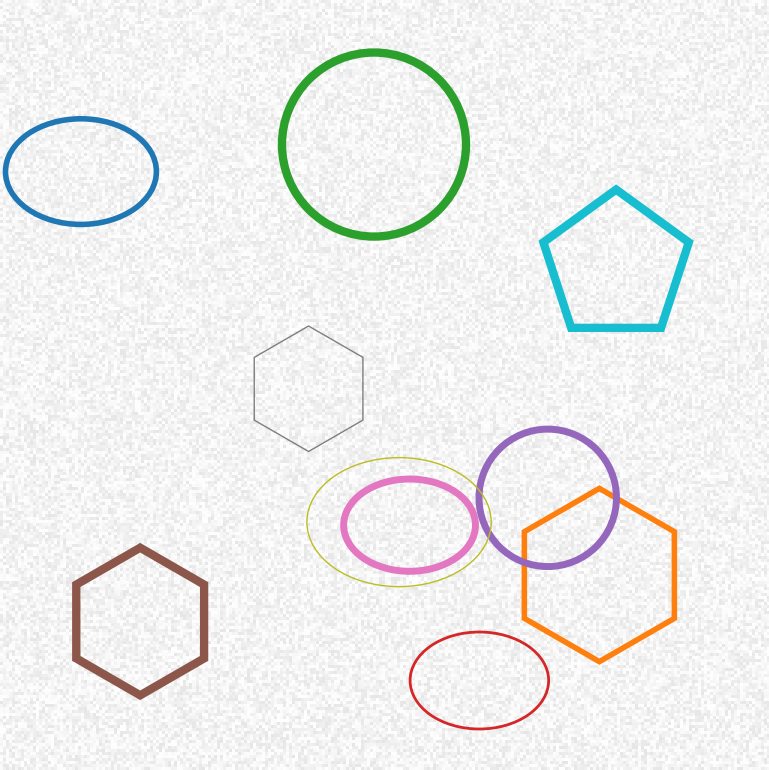[{"shape": "oval", "thickness": 2, "radius": 0.49, "center": [0.105, 0.777]}, {"shape": "hexagon", "thickness": 2, "radius": 0.56, "center": [0.778, 0.253]}, {"shape": "circle", "thickness": 3, "radius": 0.6, "center": [0.486, 0.812]}, {"shape": "oval", "thickness": 1, "radius": 0.45, "center": [0.623, 0.116]}, {"shape": "circle", "thickness": 2.5, "radius": 0.45, "center": [0.711, 0.353]}, {"shape": "hexagon", "thickness": 3, "radius": 0.48, "center": [0.182, 0.193]}, {"shape": "oval", "thickness": 2.5, "radius": 0.43, "center": [0.532, 0.318]}, {"shape": "hexagon", "thickness": 0.5, "radius": 0.41, "center": [0.401, 0.495]}, {"shape": "oval", "thickness": 0.5, "radius": 0.6, "center": [0.518, 0.322]}, {"shape": "pentagon", "thickness": 3, "radius": 0.5, "center": [0.8, 0.655]}]